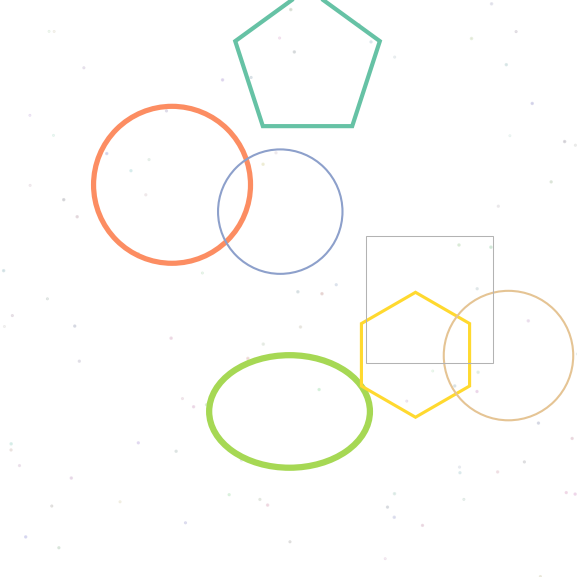[{"shape": "pentagon", "thickness": 2, "radius": 0.66, "center": [0.533, 0.887]}, {"shape": "circle", "thickness": 2.5, "radius": 0.68, "center": [0.298, 0.679]}, {"shape": "circle", "thickness": 1, "radius": 0.54, "center": [0.485, 0.633]}, {"shape": "oval", "thickness": 3, "radius": 0.7, "center": [0.501, 0.287]}, {"shape": "hexagon", "thickness": 1.5, "radius": 0.54, "center": [0.719, 0.385]}, {"shape": "circle", "thickness": 1, "radius": 0.56, "center": [0.881, 0.383]}, {"shape": "square", "thickness": 0.5, "radius": 0.55, "center": [0.743, 0.48]}]